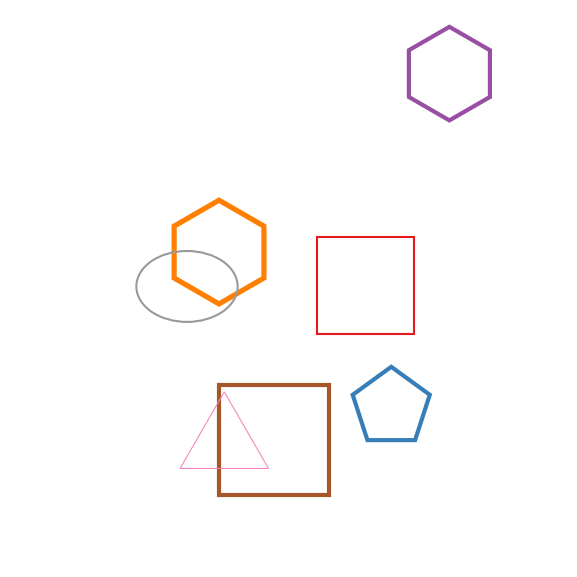[{"shape": "square", "thickness": 1, "radius": 0.42, "center": [0.633, 0.505]}, {"shape": "pentagon", "thickness": 2, "radius": 0.35, "center": [0.677, 0.294]}, {"shape": "hexagon", "thickness": 2, "radius": 0.41, "center": [0.778, 0.872]}, {"shape": "hexagon", "thickness": 2.5, "radius": 0.45, "center": [0.379, 0.563]}, {"shape": "square", "thickness": 2, "radius": 0.48, "center": [0.474, 0.237]}, {"shape": "triangle", "thickness": 0.5, "radius": 0.44, "center": [0.388, 0.232]}, {"shape": "oval", "thickness": 1, "radius": 0.44, "center": [0.324, 0.503]}]